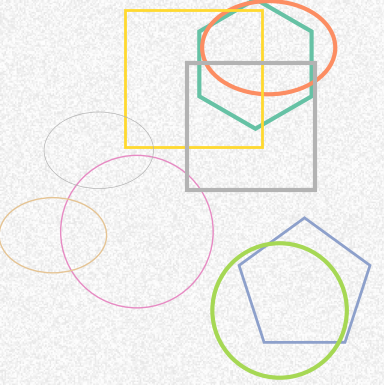[{"shape": "hexagon", "thickness": 3, "radius": 0.84, "center": [0.663, 0.834]}, {"shape": "oval", "thickness": 3, "radius": 0.86, "center": [0.698, 0.876]}, {"shape": "pentagon", "thickness": 2, "radius": 0.89, "center": [0.791, 0.255]}, {"shape": "circle", "thickness": 1, "radius": 0.99, "center": [0.356, 0.398]}, {"shape": "circle", "thickness": 3, "radius": 0.87, "center": [0.726, 0.194]}, {"shape": "square", "thickness": 2, "radius": 0.89, "center": [0.503, 0.796]}, {"shape": "oval", "thickness": 1, "radius": 0.7, "center": [0.137, 0.389]}, {"shape": "oval", "thickness": 0.5, "radius": 0.71, "center": [0.257, 0.61]}, {"shape": "square", "thickness": 3, "radius": 0.83, "center": [0.652, 0.671]}]